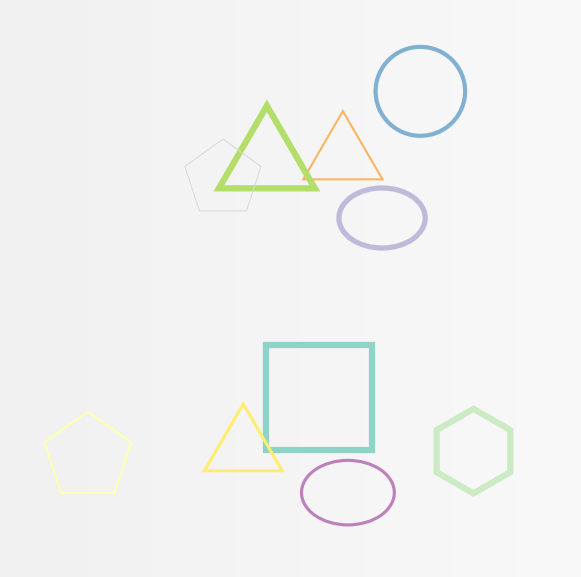[{"shape": "square", "thickness": 3, "radius": 0.45, "center": [0.549, 0.31]}, {"shape": "pentagon", "thickness": 1, "radius": 0.39, "center": [0.151, 0.208]}, {"shape": "oval", "thickness": 2.5, "radius": 0.37, "center": [0.657, 0.622]}, {"shape": "circle", "thickness": 2, "radius": 0.39, "center": [0.723, 0.841]}, {"shape": "triangle", "thickness": 1, "radius": 0.39, "center": [0.59, 0.728]}, {"shape": "triangle", "thickness": 3, "radius": 0.48, "center": [0.459, 0.721]}, {"shape": "pentagon", "thickness": 0.5, "radius": 0.34, "center": [0.383, 0.69]}, {"shape": "oval", "thickness": 1.5, "radius": 0.4, "center": [0.599, 0.146]}, {"shape": "hexagon", "thickness": 3, "radius": 0.37, "center": [0.815, 0.218]}, {"shape": "triangle", "thickness": 1.5, "radius": 0.39, "center": [0.419, 0.223]}]